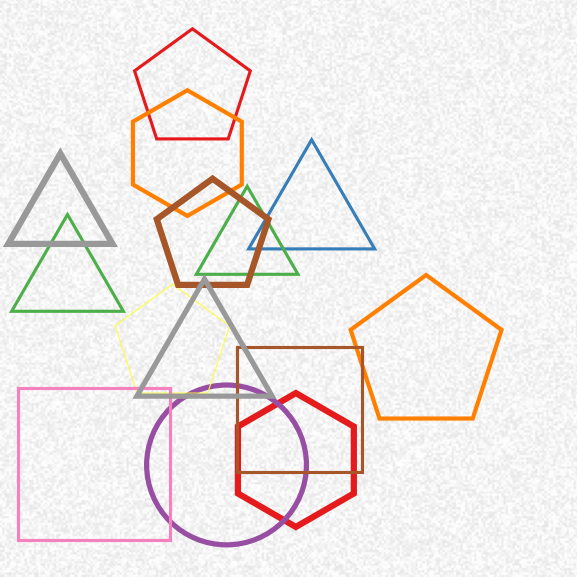[{"shape": "hexagon", "thickness": 3, "radius": 0.58, "center": [0.512, 0.203]}, {"shape": "pentagon", "thickness": 1.5, "radius": 0.53, "center": [0.333, 0.844]}, {"shape": "triangle", "thickness": 1.5, "radius": 0.63, "center": [0.54, 0.631]}, {"shape": "triangle", "thickness": 1.5, "radius": 0.51, "center": [0.428, 0.575]}, {"shape": "triangle", "thickness": 1.5, "radius": 0.56, "center": [0.117, 0.516]}, {"shape": "circle", "thickness": 2.5, "radius": 0.69, "center": [0.392, 0.194]}, {"shape": "pentagon", "thickness": 2, "radius": 0.69, "center": [0.738, 0.386]}, {"shape": "hexagon", "thickness": 2, "radius": 0.54, "center": [0.324, 0.734]}, {"shape": "pentagon", "thickness": 0.5, "radius": 0.52, "center": [0.298, 0.403]}, {"shape": "square", "thickness": 1.5, "radius": 0.54, "center": [0.519, 0.29]}, {"shape": "pentagon", "thickness": 3, "radius": 0.51, "center": [0.368, 0.588]}, {"shape": "square", "thickness": 1.5, "radius": 0.66, "center": [0.163, 0.195]}, {"shape": "triangle", "thickness": 3, "radius": 0.52, "center": [0.105, 0.629]}, {"shape": "triangle", "thickness": 2.5, "radius": 0.68, "center": [0.354, 0.381]}]